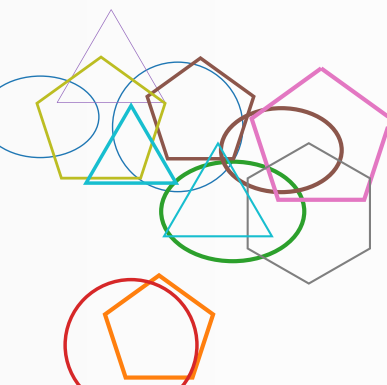[{"shape": "circle", "thickness": 1, "radius": 0.84, "center": [0.459, 0.67]}, {"shape": "oval", "thickness": 1, "radius": 0.76, "center": [0.104, 0.697]}, {"shape": "pentagon", "thickness": 3, "radius": 0.73, "center": [0.41, 0.138]}, {"shape": "oval", "thickness": 3, "radius": 0.92, "center": [0.601, 0.451]}, {"shape": "circle", "thickness": 2.5, "radius": 0.85, "center": [0.338, 0.104]}, {"shape": "triangle", "thickness": 0.5, "radius": 0.81, "center": [0.287, 0.814]}, {"shape": "oval", "thickness": 3, "radius": 0.78, "center": [0.726, 0.61]}, {"shape": "pentagon", "thickness": 2.5, "radius": 0.72, "center": [0.517, 0.705]}, {"shape": "pentagon", "thickness": 3, "radius": 0.94, "center": [0.829, 0.634]}, {"shape": "hexagon", "thickness": 1.5, "radius": 0.91, "center": [0.797, 0.446]}, {"shape": "pentagon", "thickness": 2, "radius": 0.87, "center": [0.261, 0.678]}, {"shape": "triangle", "thickness": 2.5, "radius": 0.67, "center": [0.338, 0.592]}, {"shape": "triangle", "thickness": 1.5, "radius": 0.8, "center": [0.563, 0.467]}]